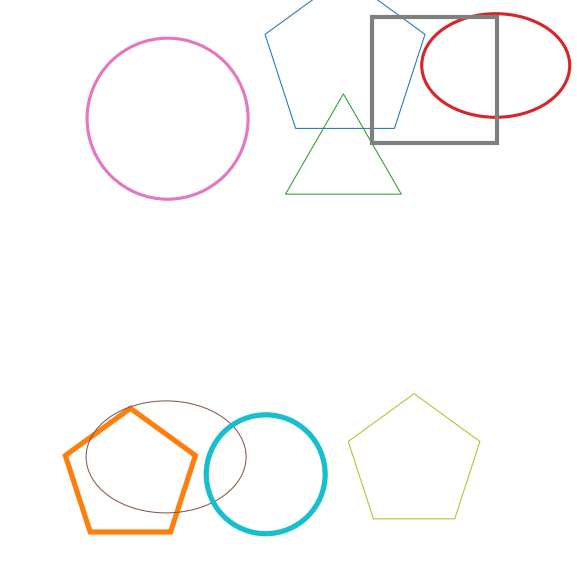[{"shape": "pentagon", "thickness": 0.5, "radius": 0.73, "center": [0.597, 0.895]}, {"shape": "pentagon", "thickness": 2.5, "radius": 0.59, "center": [0.226, 0.174]}, {"shape": "triangle", "thickness": 0.5, "radius": 0.58, "center": [0.595, 0.721]}, {"shape": "oval", "thickness": 1.5, "radius": 0.64, "center": [0.858, 0.886]}, {"shape": "oval", "thickness": 0.5, "radius": 0.69, "center": [0.288, 0.208]}, {"shape": "circle", "thickness": 1.5, "radius": 0.7, "center": [0.29, 0.794]}, {"shape": "square", "thickness": 2, "radius": 0.54, "center": [0.752, 0.861]}, {"shape": "pentagon", "thickness": 0.5, "radius": 0.6, "center": [0.717, 0.198]}, {"shape": "circle", "thickness": 2.5, "radius": 0.51, "center": [0.46, 0.178]}]